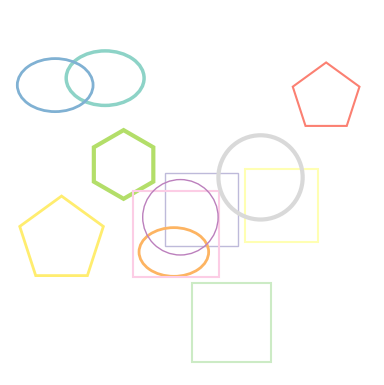[{"shape": "oval", "thickness": 2.5, "radius": 0.51, "center": [0.273, 0.797]}, {"shape": "square", "thickness": 1.5, "radius": 0.47, "center": [0.73, 0.465]}, {"shape": "square", "thickness": 1, "radius": 0.47, "center": [0.524, 0.455]}, {"shape": "pentagon", "thickness": 1.5, "radius": 0.46, "center": [0.847, 0.747]}, {"shape": "oval", "thickness": 2, "radius": 0.49, "center": [0.143, 0.779]}, {"shape": "oval", "thickness": 2, "radius": 0.45, "center": [0.452, 0.345]}, {"shape": "hexagon", "thickness": 3, "radius": 0.45, "center": [0.321, 0.573]}, {"shape": "square", "thickness": 1.5, "radius": 0.56, "center": [0.458, 0.391]}, {"shape": "circle", "thickness": 3, "radius": 0.55, "center": [0.677, 0.539]}, {"shape": "circle", "thickness": 1, "radius": 0.49, "center": [0.469, 0.436]}, {"shape": "square", "thickness": 1.5, "radius": 0.52, "center": [0.602, 0.162]}, {"shape": "pentagon", "thickness": 2, "radius": 0.57, "center": [0.16, 0.377]}]